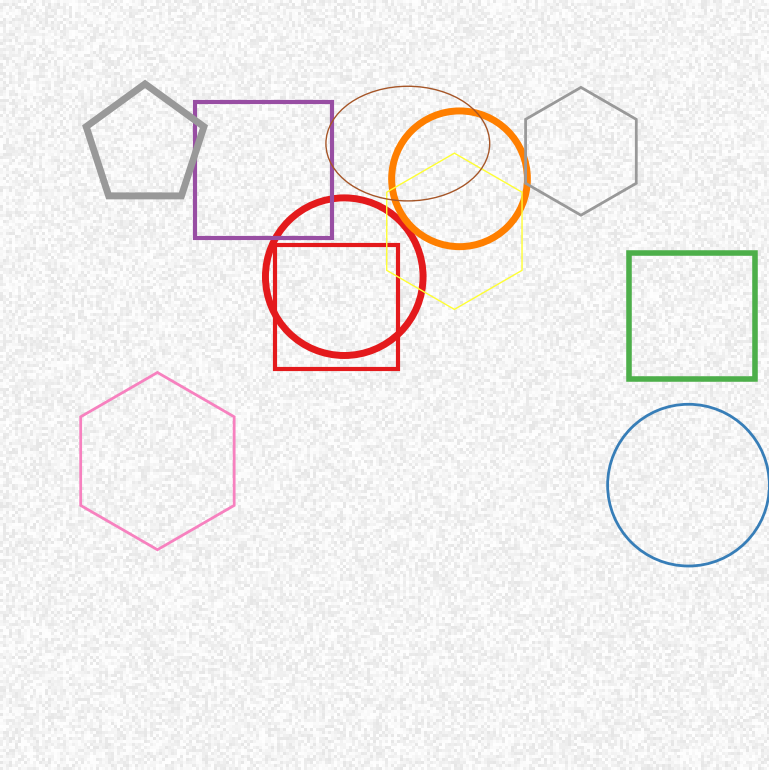[{"shape": "square", "thickness": 1.5, "radius": 0.4, "center": [0.437, 0.601]}, {"shape": "circle", "thickness": 2.5, "radius": 0.51, "center": [0.447, 0.641]}, {"shape": "circle", "thickness": 1, "radius": 0.53, "center": [0.894, 0.37]}, {"shape": "square", "thickness": 2, "radius": 0.41, "center": [0.899, 0.589]}, {"shape": "square", "thickness": 1.5, "radius": 0.44, "center": [0.342, 0.779]}, {"shape": "circle", "thickness": 2.5, "radius": 0.44, "center": [0.597, 0.768]}, {"shape": "hexagon", "thickness": 0.5, "radius": 0.51, "center": [0.59, 0.7]}, {"shape": "oval", "thickness": 0.5, "radius": 0.53, "center": [0.53, 0.814]}, {"shape": "hexagon", "thickness": 1, "radius": 0.58, "center": [0.204, 0.401]}, {"shape": "hexagon", "thickness": 1, "radius": 0.42, "center": [0.754, 0.804]}, {"shape": "pentagon", "thickness": 2.5, "radius": 0.4, "center": [0.188, 0.811]}]